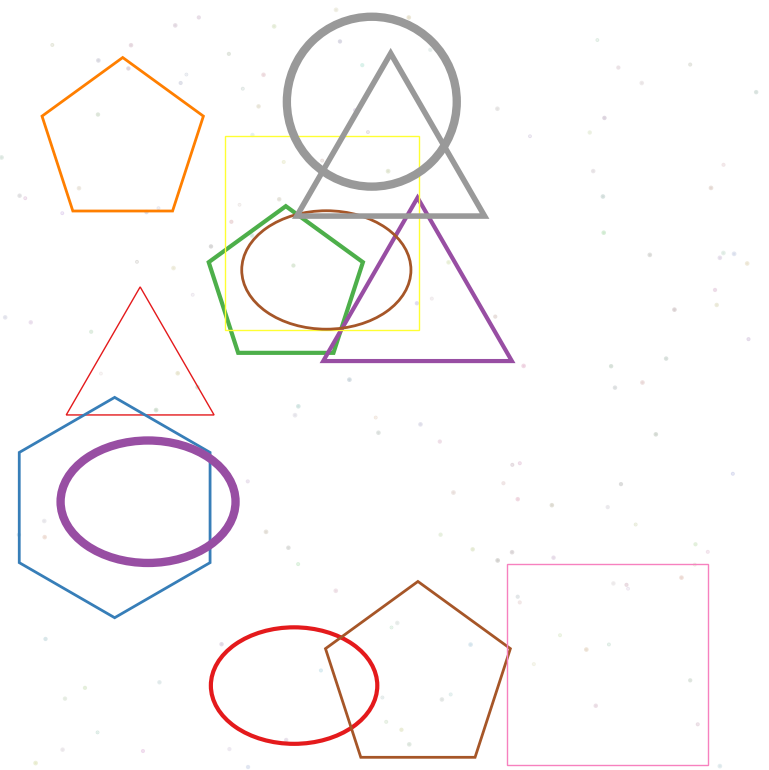[{"shape": "oval", "thickness": 1.5, "radius": 0.54, "center": [0.382, 0.11]}, {"shape": "triangle", "thickness": 0.5, "radius": 0.55, "center": [0.182, 0.517]}, {"shape": "hexagon", "thickness": 1, "radius": 0.72, "center": [0.149, 0.341]}, {"shape": "pentagon", "thickness": 1.5, "radius": 0.53, "center": [0.371, 0.627]}, {"shape": "triangle", "thickness": 1.5, "radius": 0.71, "center": [0.542, 0.602]}, {"shape": "oval", "thickness": 3, "radius": 0.57, "center": [0.192, 0.348]}, {"shape": "pentagon", "thickness": 1, "radius": 0.55, "center": [0.159, 0.815]}, {"shape": "square", "thickness": 0.5, "radius": 0.63, "center": [0.418, 0.697]}, {"shape": "pentagon", "thickness": 1, "radius": 0.63, "center": [0.543, 0.119]}, {"shape": "oval", "thickness": 1, "radius": 0.55, "center": [0.424, 0.649]}, {"shape": "square", "thickness": 0.5, "radius": 0.65, "center": [0.789, 0.137]}, {"shape": "triangle", "thickness": 2, "radius": 0.7, "center": [0.507, 0.79]}, {"shape": "circle", "thickness": 3, "radius": 0.55, "center": [0.483, 0.868]}]